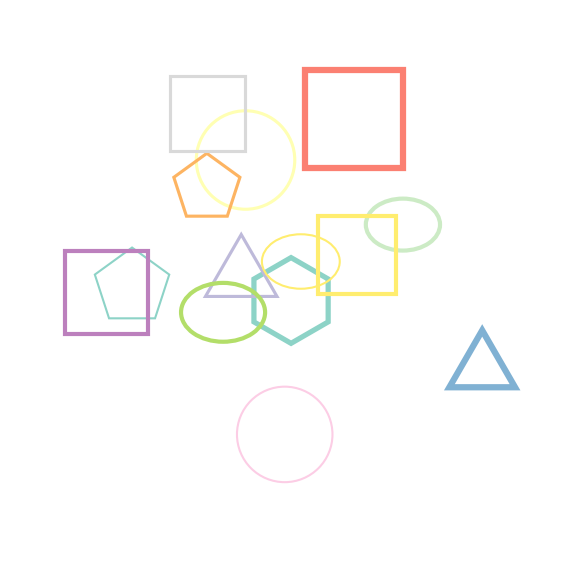[{"shape": "pentagon", "thickness": 1, "radius": 0.34, "center": [0.229, 0.503]}, {"shape": "hexagon", "thickness": 2.5, "radius": 0.37, "center": [0.504, 0.479]}, {"shape": "circle", "thickness": 1.5, "radius": 0.43, "center": [0.425, 0.722]}, {"shape": "triangle", "thickness": 1.5, "radius": 0.36, "center": [0.418, 0.522]}, {"shape": "square", "thickness": 3, "radius": 0.43, "center": [0.613, 0.792]}, {"shape": "triangle", "thickness": 3, "radius": 0.33, "center": [0.835, 0.361]}, {"shape": "pentagon", "thickness": 1.5, "radius": 0.3, "center": [0.358, 0.673]}, {"shape": "oval", "thickness": 2, "radius": 0.36, "center": [0.386, 0.458]}, {"shape": "circle", "thickness": 1, "radius": 0.41, "center": [0.493, 0.247]}, {"shape": "square", "thickness": 1.5, "radius": 0.32, "center": [0.36, 0.803]}, {"shape": "square", "thickness": 2, "radius": 0.36, "center": [0.184, 0.492]}, {"shape": "oval", "thickness": 2, "radius": 0.32, "center": [0.698, 0.61]}, {"shape": "square", "thickness": 2, "radius": 0.34, "center": [0.617, 0.557]}, {"shape": "oval", "thickness": 1, "radius": 0.34, "center": [0.521, 0.546]}]